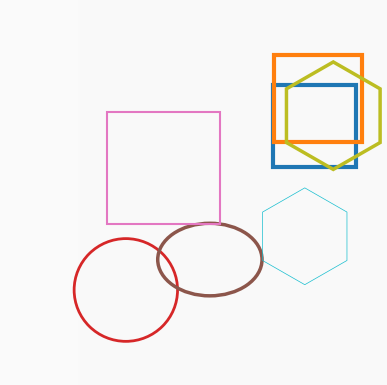[{"shape": "square", "thickness": 3, "radius": 0.54, "center": [0.812, 0.673]}, {"shape": "square", "thickness": 3, "radius": 0.57, "center": [0.82, 0.745]}, {"shape": "circle", "thickness": 2, "radius": 0.67, "center": [0.325, 0.247]}, {"shape": "oval", "thickness": 2.5, "radius": 0.67, "center": [0.542, 0.326]}, {"shape": "square", "thickness": 1.5, "radius": 0.73, "center": [0.421, 0.563]}, {"shape": "hexagon", "thickness": 2.5, "radius": 0.7, "center": [0.86, 0.7]}, {"shape": "hexagon", "thickness": 0.5, "radius": 0.63, "center": [0.786, 0.386]}]